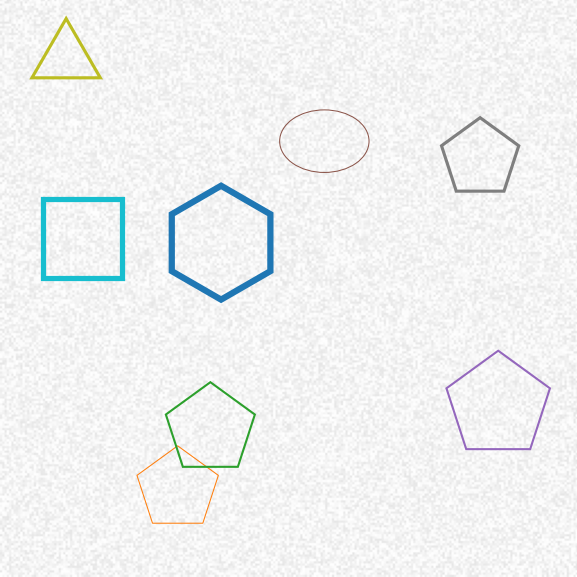[{"shape": "hexagon", "thickness": 3, "radius": 0.49, "center": [0.383, 0.579]}, {"shape": "pentagon", "thickness": 0.5, "radius": 0.37, "center": [0.308, 0.153]}, {"shape": "pentagon", "thickness": 1, "radius": 0.41, "center": [0.364, 0.256]}, {"shape": "pentagon", "thickness": 1, "radius": 0.47, "center": [0.863, 0.298]}, {"shape": "oval", "thickness": 0.5, "radius": 0.39, "center": [0.562, 0.755]}, {"shape": "pentagon", "thickness": 1.5, "radius": 0.35, "center": [0.831, 0.725]}, {"shape": "triangle", "thickness": 1.5, "radius": 0.34, "center": [0.115, 0.899]}, {"shape": "square", "thickness": 2.5, "radius": 0.34, "center": [0.143, 0.586]}]